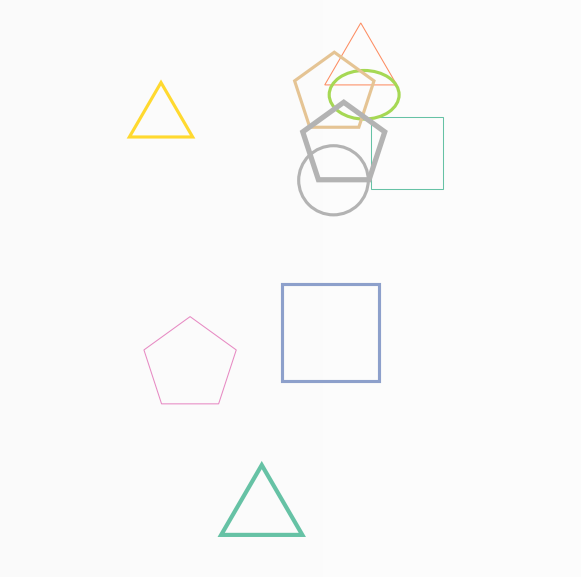[{"shape": "square", "thickness": 0.5, "radius": 0.31, "center": [0.7, 0.734]}, {"shape": "triangle", "thickness": 2, "radius": 0.4, "center": [0.45, 0.113]}, {"shape": "triangle", "thickness": 0.5, "radius": 0.36, "center": [0.621, 0.888]}, {"shape": "square", "thickness": 1.5, "radius": 0.42, "center": [0.568, 0.424]}, {"shape": "pentagon", "thickness": 0.5, "radius": 0.42, "center": [0.327, 0.367]}, {"shape": "oval", "thickness": 1.5, "radius": 0.3, "center": [0.626, 0.835]}, {"shape": "triangle", "thickness": 1.5, "radius": 0.31, "center": [0.277, 0.793]}, {"shape": "pentagon", "thickness": 1.5, "radius": 0.36, "center": [0.575, 0.837]}, {"shape": "pentagon", "thickness": 2.5, "radius": 0.37, "center": [0.591, 0.748]}, {"shape": "circle", "thickness": 1.5, "radius": 0.3, "center": [0.574, 0.687]}]